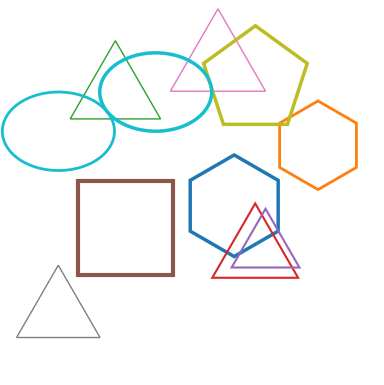[{"shape": "hexagon", "thickness": 2.5, "radius": 0.66, "center": [0.608, 0.466]}, {"shape": "hexagon", "thickness": 2, "radius": 0.58, "center": [0.826, 0.623]}, {"shape": "triangle", "thickness": 1, "radius": 0.68, "center": [0.3, 0.759]}, {"shape": "triangle", "thickness": 1.5, "radius": 0.64, "center": [0.663, 0.343]}, {"shape": "triangle", "thickness": 1.5, "radius": 0.51, "center": [0.69, 0.356]}, {"shape": "square", "thickness": 3, "radius": 0.61, "center": [0.326, 0.408]}, {"shape": "triangle", "thickness": 1, "radius": 0.71, "center": [0.566, 0.834]}, {"shape": "triangle", "thickness": 1, "radius": 0.63, "center": [0.151, 0.186]}, {"shape": "pentagon", "thickness": 2.5, "radius": 0.71, "center": [0.663, 0.792]}, {"shape": "oval", "thickness": 2.5, "radius": 0.73, "center": [0.404, 0.761]}, {"shape": "oval", "thickness": 2, "radius": 0.73, "center": [0.152, 0.659]}]